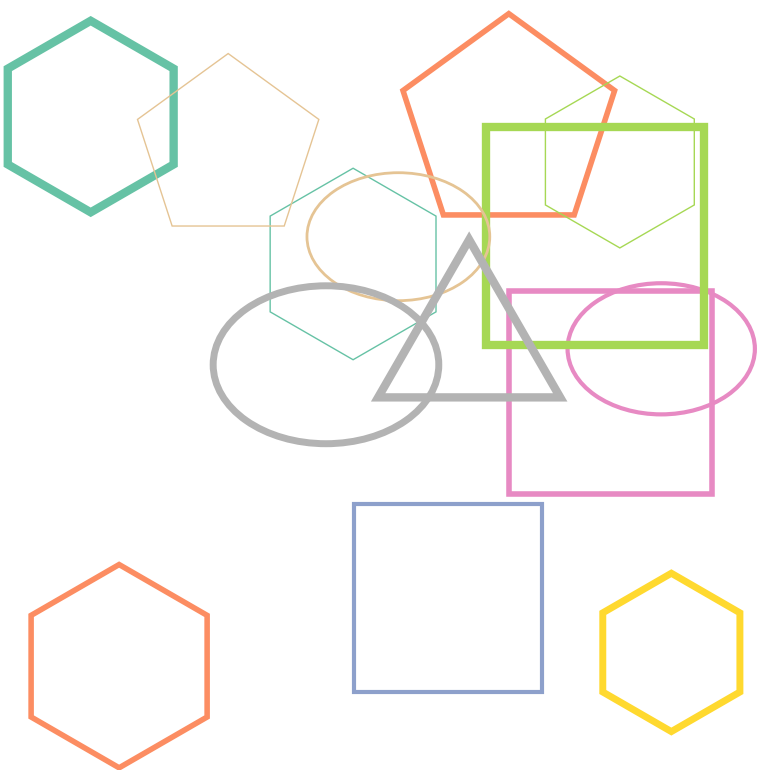[{"shape": "hexagon", "thickness": 3, "radius": 0.62, "center": [0.118, 0.849]}, {"shape": "hexagon", "thickness": 0.5, "radius": 0.62, "center": [0.459, 0.657]}, {"shape": "hexagon", "thickness": 2, "radius": 0.66, "center": [0.155, 0.135]}, {"shape": "pentagon", "thickness": 2, "radius": 0.72, "center": [0.661, 0.838]}, {"shape": "square", "thickness": 1.5, "radius": 0.61, "center": [0.582, 0.223]}, {"shape": "oval", "thickness": 1.5, "radius": 0.61, "center": [0.859, 0.547]}, {"shape": "square", "thickness": 2, "radius": 0.66, "center": [0.793, 0.49]}, {"shape": "square", "thickness": 3, "radius": 0.71, "center": [0.773, 0.693]}, {"shape": "hexagon", "thickness": 0.5, "radius": 0.56, "center": [0.805, 0.79]}, {"shape": "hexagon", "thickness": 2.5, "radius": 0.51, "center": [0.872, 0.153]}, {"shape": "pentagon", "thickness": 0.5, "radius": 0.62, "center": [0.296, 0.807]}, {"shape": "oval", "thickness": 1, "radius": 0.59, "center": [0.517, 0.693]}, {"shape": "triangle", "thickness": 3, "radius": 0.68, "center": [0.609, 0.552]}, {"shape": "oval", "thickness": 2.5, "radius": 0.73, "center": [0.423, 0.526]}]